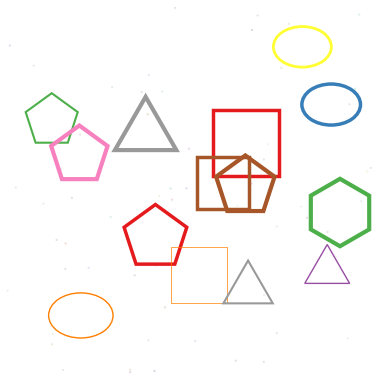[{"shape": "square", "thickness": 2.5, "radius": 0.43, "center": [0.639, 0.629]}, {"shape": "pentagon", "thickness": 2.5, "radius": 0.43, "center": [0.404, 0.383]}, {"shape": "oval", "thickness": 2.5, "radius": 0.38, "center": [0.86, 0.728]}, {"shape": "hexagon", "thickness": 3, "radius": 0.44, "center": [0.883, 0.448]}, {"shape": "pentagon", "thickness": 1.5, "radius": 0.36, "center": [0.134, 0.687]}, {"shape": "triangle", "thickness": 1, "radius": 0.34, "center": [0.85, 0.298]}, {"shape": "oval", "thickness": 1, "radius": 0.42, "center": [0.21, 0.181]}, {"shape": "square", "thickness": 0.5, "radius": 0.36, "center": [0.517, 0.285]}, {"shape": "oval", "thickness": 2, "radius": 0.38, "center": [0.785, 0.878]}, {"shape": "square", "thickness": 2.5, "radius": 0.34, "center": [0.58, 0.524]}, {"shape": "pentagon", "thickness": 3, "radius": 0.4, "center": [0.637, 0.516]}, {"shape": "pentagon", "thickness": 3, "radius": 0.39, "center": [0.206, 0.597]}, {"shape": "triangle", "thickness": 1.5, "radius": 0.37, "center": [0.644, 0.249]}, {"shape": "triangle", "thickness": 3, "radius": 0.46, "center": [0.378, 0.656]}]